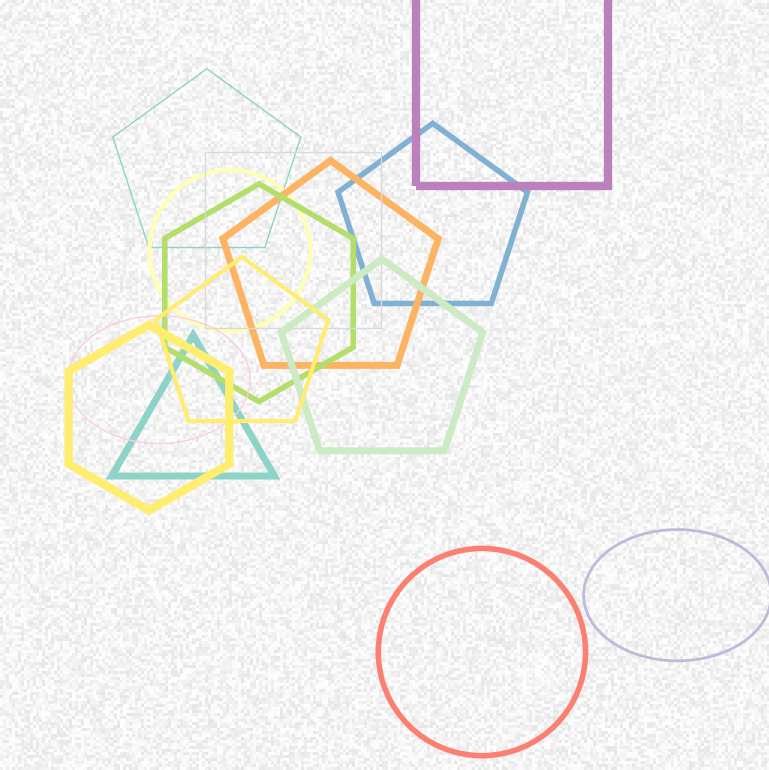[{"shape": "pentagon", "thickness": 0.5, "radius": 0.64, "center": [0.269, 0.782]}, {"shape": "triangle", "thickness": 2.5, "radius": 0.61, "center": [0.251, 0.443]}, {"shape": "circle", "thickness": 1.5, "radius": 0.52, "center": [0.299, 0.675]}, {"shape": "oval", "thickness": 1, "radius": 0.61, "center": [0.88, 0.227]}, {"shape": "circle", "thickness": 2, "radius": 0.67, "center": [0.626, 0.153]}, {"shape": "pentagon", "thickness": 2, "radius": 0.65, "center": [0.562, 0.711]}, {"shape": "pentagon", "thickness": 2.5, "radius": 0.74, "center": [0.429, 0.644]}, {"shape": "hexagon", "thickness": 2, "radius": 0.71, "center": [0.336, 0.62]}, {"shape": "oval", "thickness": 0.5, "radius": 0.59, "center": [0.207, 0.507]}, {"shape": "square", "thickness": 0.5, "radius": 0.57, "center": [0.38, 0.689]}, {"shape": "square", "thickness": 3, "radius": 0.62, "center": [0.665, 0.882]}, {"shape": "pentagon", "thickness": 2.5, "radius": 0.69, "center": [0.496, 0.526]}, {"shape": "pentagon", "thickness": 1.5, "radius": 0.59, "center": [0.314, 0.548]}, {"shape": "hexagon", "thickness": 3, "radius": 0.6, "center": [0.193, 0.458]}]